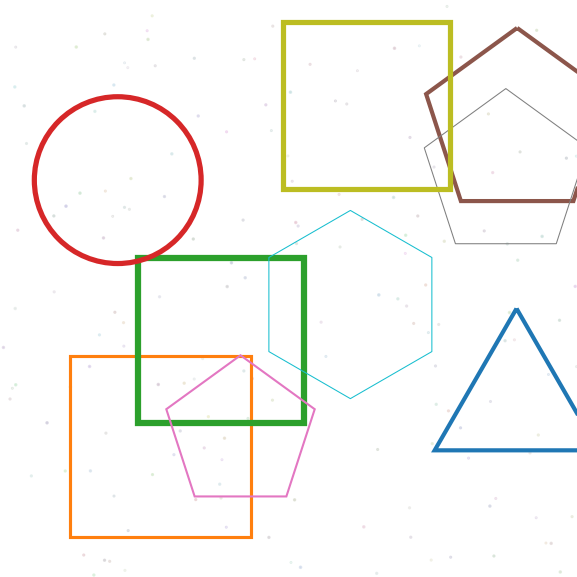[{"shape": "triangle", "thickness": 2, "radius": 0.82, "center": [0.894, 0.301]}, {"shape": "square", "thickness": 1.5, "radius": 0.78, "center": [0.278, 0.226]}, {"shape": "square", "thickness": 3, "radius": 0.72, "center": [0.383, 0.409]}, {"shape": "circle", "thickness": 2.5, "radius": 0.72, "center": [0.204, 0.687]}, {"shape": "pentagon", "thickness": 2, "radius": 0.83, "center": [0.895, 0.785]}, {"shape": "pentagon", "thickness": 1, "radius": 0.68, "center": [0.416, 0.249]}, {"shape": "pentagon", "thickness": 0.5, "radius": 0.74, "center": [0.876, 0.697]}, {"shape": "square", "thickness": 2.5, "radius": 0.72, "center": [0.634, 0.817]}, {"shape": "hexagon", "thickness": 0.5, "radius": 0.81, "center": [0.607, 0.472]}]